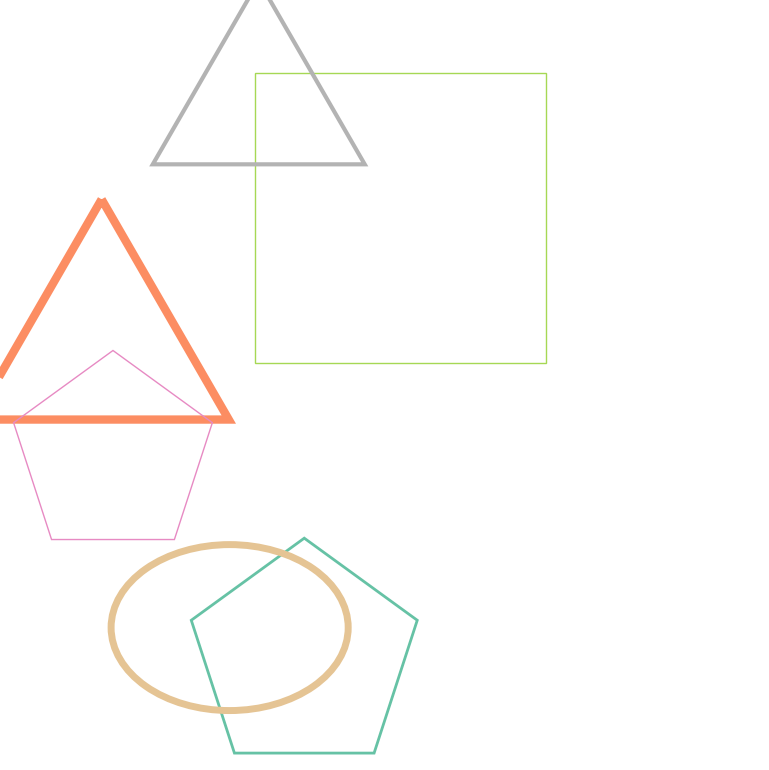[{"shape": "pentagon", "thickness": 1, "radius": 0.77, "center": [0.395, 0.147]}, {"shape": "triangle", "thickness": 3, "radius": 0.95, "center": [0.132, 0.55]}, {"shape": "pentagon", "thickness": 0.5, "radius": 0.68, "center": [0.147, 0.409]}, {"shape": "square", "thickness": 0.5, "radius": 0.94, "center": [0.52, 0.717]}, {"shape": "oval", "thickness": 2.5, "radius": 0.77, "center": [0.298, 0.185]}, {"shape": "triangle", "thickness": 1.5, "radius": 0.79, "center": [0.336, 0.866]}]